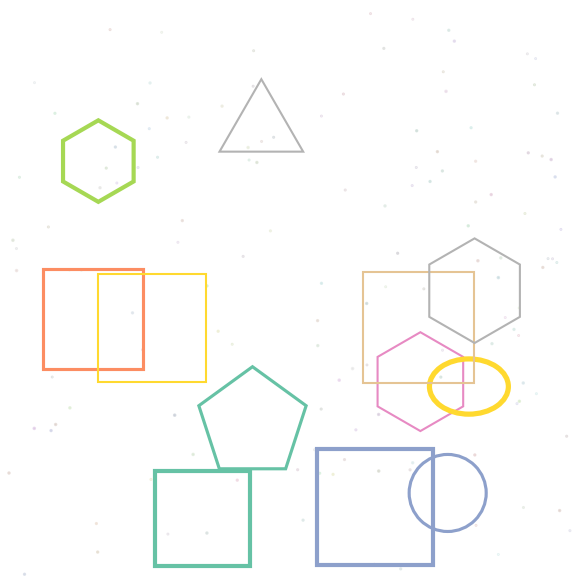[{"shape": "square", "thickness": 2, "radius": 0.41, "center": [0.351, 0.101]}, {"shape": "pentagon", "thickness": 1.5, "radius": 0.49, "center": [0.437, 0.266]}, {"shape": "square", "thickness": 1.5, "radius": 0.43, "center": [0.161, 0.446]}, {"shape": "square", "thickness": 2, "radius": 0.5, "center": [0.649, 0.121]}, {"shape": "circle", "thickness": 1.5, "radius": 0.33, "center": [0.775, 0.146]}, {"shape": "hexagon", "thickness": 1, "radius": 0.43, "center": [0.728, 0.338]}, {"shape": "hexagon", "thickness": 2, "radius": 0.35, "center": [0.17, 0.72]}, {"shape": "square", "thickness": 1, "radius": 0.47, "center": [0.263, 0.431]}, {"shape": "oval", "thickness": 2.5, "radius": 0.34, "center": [0.812, 0.33]}, {"shape": "square", "thickness": 1, "radius": 0.48, "center": [0.724, 0.432]}, {"shape": "triangle", "thickness": 1, "radius": 0.42, "center": [0.453, 0.778]}, {"shape": "hexagon", "thickness": 1, "radius": 0.45, "center": [0.822, 0.496]}]